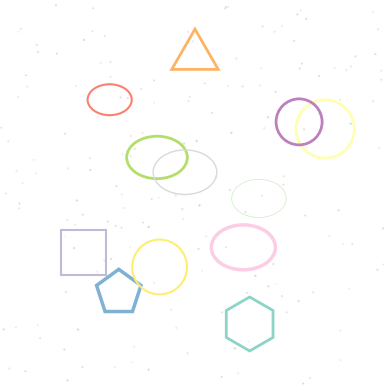[{"shape": "hexagon", "thickness": 2, "radius": 0.35, "center": [0.648, 0.158]}, {"shape": "circle", "thickness": 2, "radius": 0.38, "center": [0.844, 0.665]}, {"shape": "square", "thickness": 1.5, "radius": 0.29, "center": [0.216, 0.345]}, {"shape": "oval", "thickness": 1.5, "radius": 0.29, "center": [0.285, 0.741]}, {"shape": "pentagon", "thickness": 2.5, "radius": 0.3, "center": [0.308, 0.24]}, {"shape": "triangle", "thickness": 2, "radius": 0.35, "center": [0.506, 0.855]}, {"shape": "oval", "thickness": 2, "radius": 0.39, "center": [0.408, 0.591]}, {"shape": "oval", "thickness": 2.5, "radius": 0.42, "center": [0.632, 0.357]}, {"shape": "oval", "thickness": 1, "radius": 0.41, "center": [0.481, 0.553]}, {"shape": "circle", "thickness": 2, "radius": 0.3, "center": [0.777, 0.683]}, {"shape": "oval", "thickness": 0.5, "radius": 0.35, "center": [0.673, 0.485]}, {"shape": "circle", "thickness": 1.5, "radius": 0.36, "center": [0.415, 0.307]}]